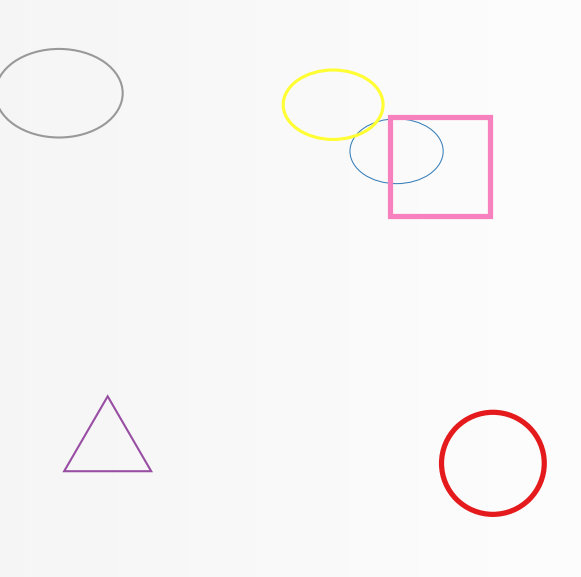[{"shape": "circle", "thickness": 2.5, "radius": 0.44, "center": [0.848, 0.197]}, {"shape": "oval", "thickness": 0.5, "radius": 0.4, "center": [0.682, 0.737]}, {"shape": "triangle", "thickness": 1, "radius": 0.43, "center": [0.185, 0.226]}, {"shape": "oval", "thickness": 1.5, "radius": 0.43, "center": [0.573, 0.818]}, {"shape": "square", "thickness": 2.5, "radius": 0.43, "center": [0.757, 0.711]}, {"shape": "oval", "thickness": 1, "radius": 0.55, "center": [0.102, 0.838]}]